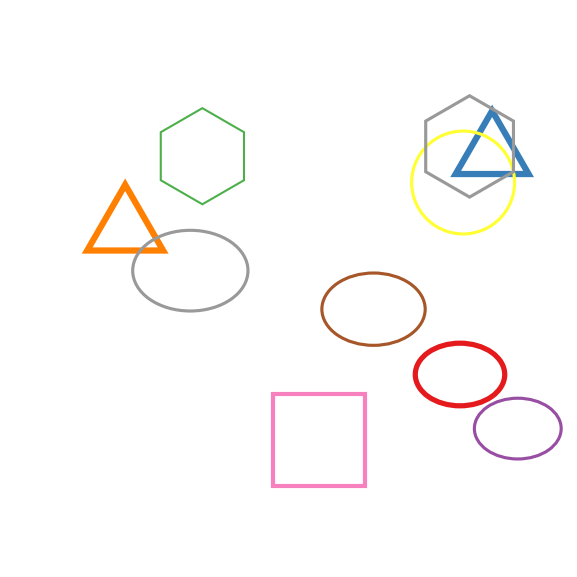[{"shape": "oval", "thickness": 2.5, "radius": 0.39, "center": [0.797, 0.351]}, {"shape": "triangle", "thickness": 3, "radius": 0.36, "center": [0.852, 0.734]}, {"shape": "hexagon", "thickness": 1, "radius": 0.42, "center": [0.35, 0.729]}, {"shape": "oval", "thickness": 1.5, "radius": 0.38, "center": [0.897, 0.257]}, {"shape": "triangle", "thickness": 3, "radius": 0.38, "center": [0.217, 0.603]}, {"shape": "circle", "thickness": 1.5, "radius": 0.45, "center": [0.802, 0.683]}, {"shape": "oval", "thickness": 1.5, "radius": 0.45, "center": [0.647, 0.464]}, {"shape": "square", "thickness": 2, "radius": 0.4, "center": [0.552, 0.237]}, {"shape": "hexagon", "thickness": 1.5, "radius": 0.44, "center": [0.813, 0.746]}, {"shape": "oval", "thickness": 1.5, "radius": 0.5, "center": [0.33, 0.53]}]